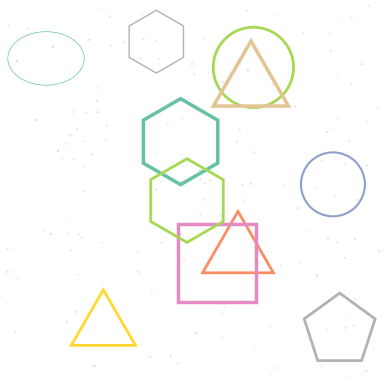[{"shape": "oval", "thickness": 0.5, "radius": 0.5, "center": [0.12, 0.848]}, {"shape": "hexagon", "thickness": 2.5, "radius": 0.56, "center": [0.469, 0.632]}, {"shape": "triangle", "thickness": 2, "radius": 0.53, "center": [0.618, 0.345]}, {"shape": "circle", "thickness": 1.5, "radius": 0.42, "center": [0.865, 0.521]}, {"shape": "square", "thickness": 2.5, "radius": 0.5, "center": [0.564, 0.317]}, {"shape": "hexagon", "thickness": 2, "radius": 0.54, "center": [0.486, 0.479]}, {"shape": "circle", "thickness": 2, "radius": 0.52, "center": [0.658, 0.825]}, {"shape": "triangle", "thickness": 2, "radius": 0.48, "center": [0.268, 0.151]}, {"shape": "triangle", "thickness": 2.5, "radius": 0.56, "center": [0.652, 0.781]}, {"shape": "hexagon", "thickness": 1, "radius": 0.41, "center": [0.406, 0.892]}, {"shape": "pentagon", "thickness": 2, "radius": 0.48, "center": [0.882, 0.142]}]